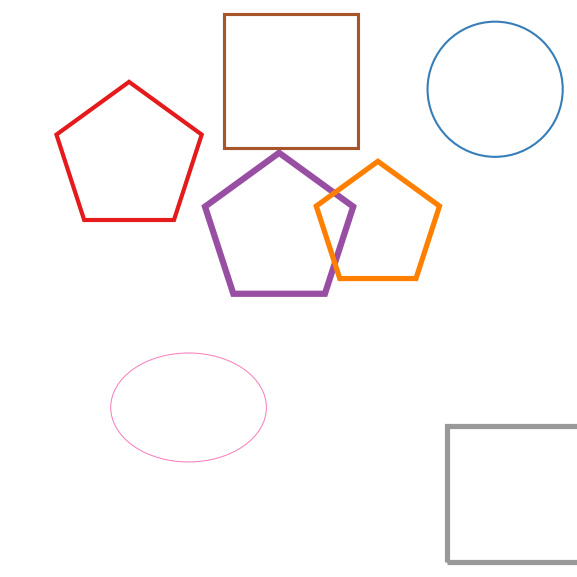[{"shape": "pentagon", "thickness": 2, "radius": 0.66, "center": [0.224, 0.725]}, {"shape": "circle", "thickness": 1, "radius": 0.59, "center": [0.857, 0.845]}, {"shape": "pentagon", "thickness": 3, "radius": 0.67, "center": [0.483, 0.6]}, {"shape": "pentagon", "thickness": 2.5, "radius": 0.56, "center": [0.654, 0.608]}, {"shape": "square", "thickness": 1.5, "radius": 0.58, "center": [0.504, 0.858]}, {"shape": "oval", "thickness": 0.5, "radius": 0.67, "center": [0.327, 0.294]}, {"shape": "square", "thickness": 2.5, "radius": 0.59, "center": [0.893, 0.144]}]